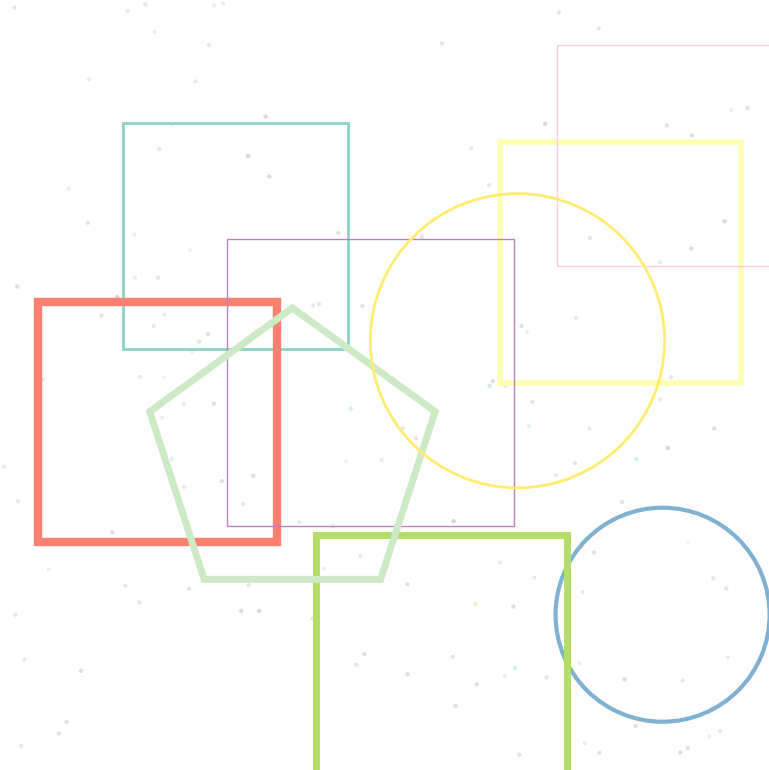[{"shape": "square", "thickness": 1, "radius": 0.73, "center": [0.306, 0.693]}, {"shape": "square", "thickness": 2, "radius": 0.78, "center": [0.806, 0.659]}, {"shape": "square", "thickness": 3, "radius": 0.78, "center": [0.205, 0.452]}, {"shape": "circle", "thickness": 1.5, "radius": 0.69, "center": [0.86, 0.202]}, {"shape": "square", "thickness": 2.5, "radius": 0.82, "center": [0.573, 0.141]}, {"shape": "square", "thickness": 0.5, "radius": 0.72, "center": [0.867, 0.798]}, {"shape": "square", "thickness": 0.5, "radius": 0.93, "center": [0.481, 0.503]}, {"shape": "pentagon", "thickness": 2.5, "radius": 0.97, "center": [0.38, 0.405]}, {"shape": "circle", "thickness": 1, "radius": 0.96, "center": [0.672, 0.557]}]